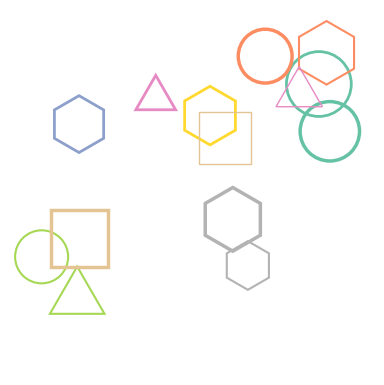[{"shape": "circle", "thickness": 2, "radius": 0.42, "center": [0.828, 0.782]}, {"shape": "circle", "thickness": 2.5, "radius": 0.39, "center": [0.857, 0.659]}, {"shape": "hexagon", "thickness": 1.5, "radius": 0.41, "center": [0.848, 0.863]}, {"shape": "circle", "thickness": 2.5, "radius": 0.35, "center": [0.689, 0.854]}, {"shape": "hexagon", "thickness": 2, "radius": 0.37, "center": [0.205, 0.678]}, {"shape": "triangle", "thickness": 1, "radius": 0.35, "center": [0.777, 0.758]}, {"shape": "triangle", "thickness": 2, "radius": 0.3, "center": [0.404, 0.745]}, {"shape": "circle", "thickness": 1.5, "radius": 0.34, "center": [0.108, 0.333]}, {"shape": "triangle", "thickness": 1.5, "radius": 0.41, "center": [0.2, 0.226]}, {"shape": "hexagon", "thickness": 2, "radius": 0.38, "center": [0.545, 0.7]}, {"shape": "square", "thickness": 1, "radius": 0.34, "center": [0.585, 0.642]}, {"shape": "square", "thickness": 2.5, "radius": 0.37, "center": [0.208, 0.38]}, {"shape": "hexagon", "thickness": 1.5, "radius": 0.32, "center": [0.644, 0.31]}, {"shape": "hexagon", "thickness": 2.5, "radius": 0.41, "center": [0.605, 0.43]}]